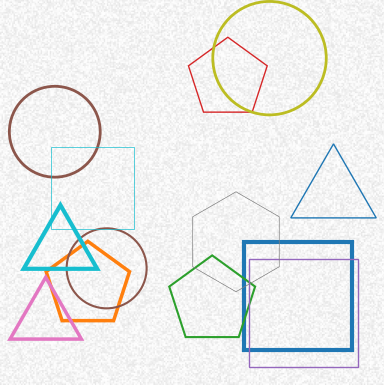[{"shape": "triangle", "thickness": 1, "radius": 0.64, "center": [0.866, 0.498]}, {"shape": "square", "thickness": 3, "radius": 0.7, "center": [0.774, 0.231]}, {"shape": "pentagon", "thickness": 2.5, "radius": 0.57, "center": [0.228, 0.259]}, {"shape": "pentagon", "thickness": 1.5, "radius": 0.59, "center": [0.551, 0.219]}, {"shape": "pentagon", "thickness": 1, "radius": 0.54, "center": [0.592, 0.796]}, {"shape": "square", "thickness": 1, "radius": 0.7, "center": [0.788, 0.188]}, {"shape": "circle", "thickness": 1.5, "radius": 0.52, "center": [0.277, 0.303]}, {"shape": "circle", "thickness": 2, "radius": 0.59, "center": [0.142, 0.658]}, {"shape": "triangle", "thickness": 2.5, "radius": 0.53, "center": [0.119, 0.173]}, {"shape": "hexagon", "thickness": 0.5, "radius": 0.65, "center": [0.613, 0.372]}, {"shape": "circle", "thickness": 2, "radius": 0.74, "center": [0.7, 0.849]}, {"shape": "triangle", "thickness": 3, "radius": 0.55, "center": [0.157, 0.357]}, {"shape": "square", "thickness": 0.5, "radius": 0.54, "center": [0.24, 0.511]}]